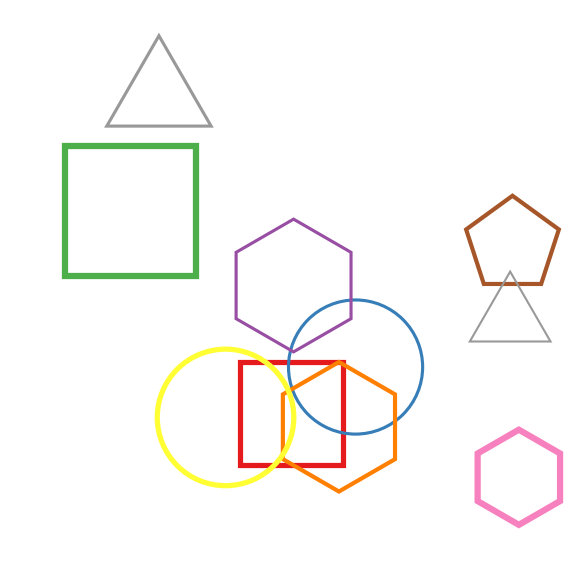[{"shape": "square", "thickness": 2.5, "radius": 0.45, "center": [0.505, 0.283]}, {"shape": "circle", "thickness": 1.5, "radius": 0.58, "center": [0.616, 0.364]}, {"shape": "square", "thickness": 3, "radius": 0.56, "center": [0.226, 0.634]}, {"shape": "hexagon", "thickness": 1.5, "radius": 0.57, "center": [0.508, 0.505]}, {"shape": "hexagon", "thickness": 2, "radius": 0.56, "center": [0.587, 0.26]}, {"shape": "circle", "thickness": 2.5, "radius": 0.59, "center": [0.391, 0.276]}, {"shape": "pentagon", "thickness": 2, "radius": 0.42, "center": [0.887, 0.576]}, {"shape": "hexagon", "thickness": 3, "radius": 0.41, "center": [0.898, 0.173]}, {"shape": "triangle", "thickness": 1, "radius": 0.4, "center": [0.883, 0.448]}, {"shape": "triangle", "thickness": 1.5, "radius": 0.52, "center": [0.275, 0.833]}]